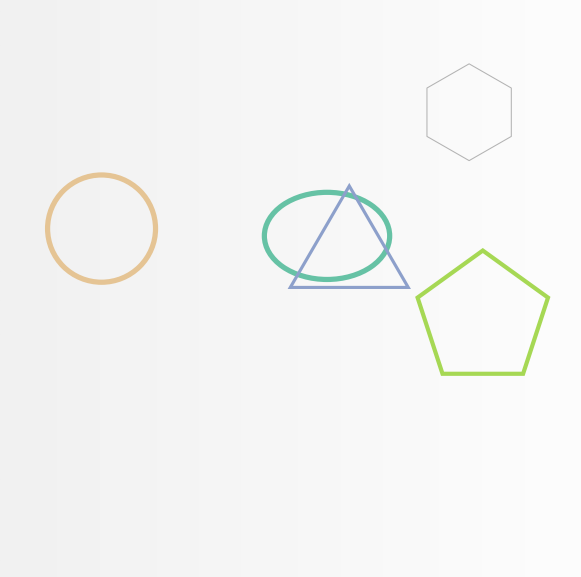[{"shape": "oval", "thickness": 2.5, "radius": 0.54, "center": [0.563, 0.591]}, {"shape": "triangle", "thickness": 1.5, "radius": 0.59, "center": [0.601, 0.56]}, {"shape": "pentagon", "thickness": 2, "radius": 0.59, "center": [0.831, 0.447]}, {"shape": "circle", "thickness": 2.5, "radius": 0.46, "center": [0.175, 0.603]}, {"shape": "hexagon", "thickness": 0.5, "radius": 0.42, "center": [0.807, 0.805]}]